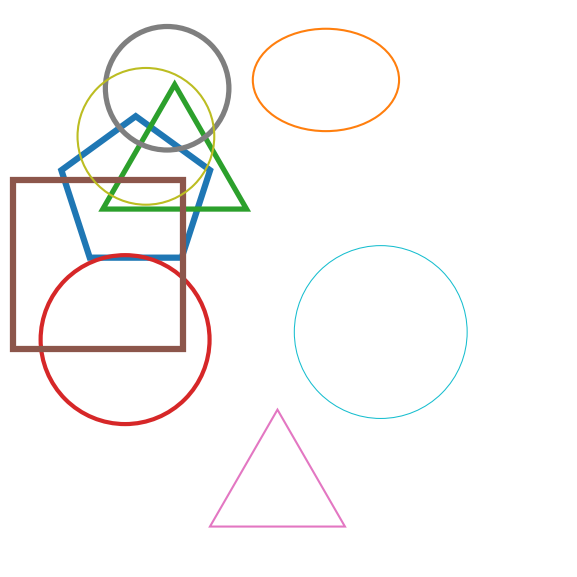[{"shape": "pentagon", "thickness": 3, "radius": 0.68, "center": [0.235, 0.662]}, {"shape": "oval", "thickness": 1, "radius": 0.63, "center": [0.564, 0.861]}, {"shape": "triangle", "thickness": 2.5, "radius": 0.72, "center": [0.302, 0.709]}, {"shape": "circle", "thickness": 2, "radius": 0.73, "center": [0.217, 0.411]}, {"shape": "square", "thickness": 3, "radius": 0.73, "center": [0.17, 0.542]}, {"shape": "triangle", "thickness": 1, "radius": 0.67, "center": [0.48, 0.155]}, {"shape": "circle", "thickness": 2.5, "radius": 0.53, "center": [0.289, 0.846]}, {"shape": "circle", "thickness": 1, "radius": 0.59, "center": [0.253, 0.763]}, {"shape": "circle", "thickness": 0.5, "radius": 0.75, "center": [0.659, 0.424]}]